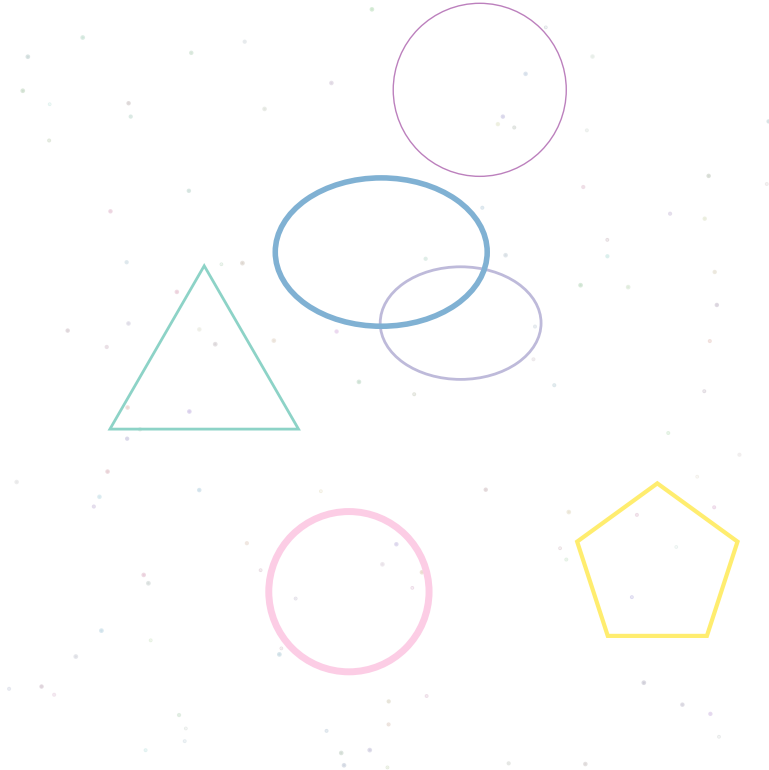[{"shape": "triangle", "thickness": 1, "radius": 0.71, "center": [0.265, 0.513]}, {"shape": "oval", "thickness": 1, "radius": 0.52, "center": [0.598, 0.58]}, {"shape": "oval", "thickness": 2, "radius": 0.69, "center": [0.495, 0.673]}, {"shape": "circle", "thickness": 2.5, "radius": 0.52, "center": [0.453, 0.232]}, {"shape": "circle", "thickness": 0.5, "radius": 0.56, "center": [0.623, 0.883]}, {"shape": "pentagon", "thickness": 1.5, "radius": 0.55, "center": [0.854, 0.263]}]